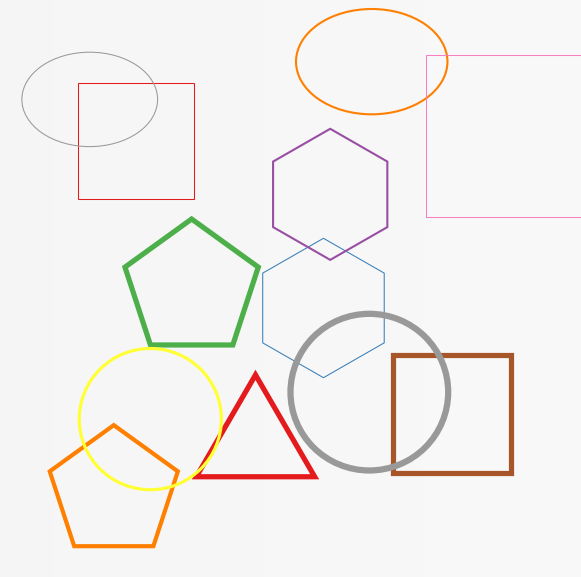[{"shape": "square", "thickness": 0.5, "radius": 0.5, "center": [0.233, 0.755]}, {"shape": "triangle", "thickness": 2.5, "radius": 0.59, "center": [0.44, 0.232]}, {"shape": "hexagon", "thickness": 0.5, "radius": 0.6, "center": [0.557, 0.466]}, {"shape": "pentagon", "thickness": 2.5, "radius": 0.6, "center": [0.33, 0.499]}, {"shape": "hexagon", "thickness": 1, "radius": 0.57, "center": [0.568, 0.663]}, {"shape": "oval", "thickness": 1, "radius": 0.65, "center": [0.64, 0.892]}, {"shape": "pentagon", "thickness": 2, "radius": 0.58, "center": [0.196, 0.147]}, {"shape": "circle", "thickness": 1.5, "radius": 0.61, "center": [0.259, 0.273]}, {"shape": "square", "thickness": 2.5, "radius": 0.51, "center": [0.778, 0.282]}, {"shape": "square", "thickness": 0.5, "radius": 0.7, "center": [0.873, 0.764]}, {"shape": "oval", "thickness": 0.5, "radius": 0.58, "center": [0.154, 0.827]}, {"shape": "circle", "thickness": 3, "radius": 0.68, "center": [0.635, 0.32]}]